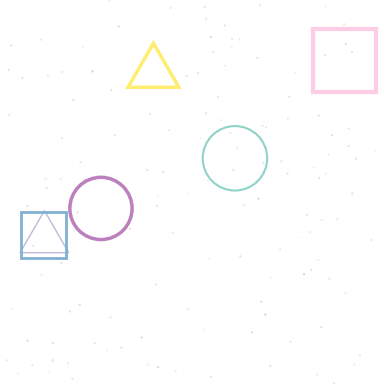[{"shape": "circle", "thickness": 1.5, "radius": 0.42, "center": [0.61, 0.589]}, {"shape": "triangle", "thickness": 1, "radius": 0.36, "center": [0.115, 0.38]}, {"shape": "square", "thickness": 2, "radius": 0.3, "center": [0.113, 0.389]}, {"shape": "square", "thickness": 3, "radius": 0.41, "center": [0.895, 0.842]}, {"shape": "circle", "thickness": 2.5, "radius": 0.4, "center": [0.262, 0.459]}, {"shape": "triangle", "thickness": 2.5, "radius": 0.38, "center": [0.399, 0.811]}]